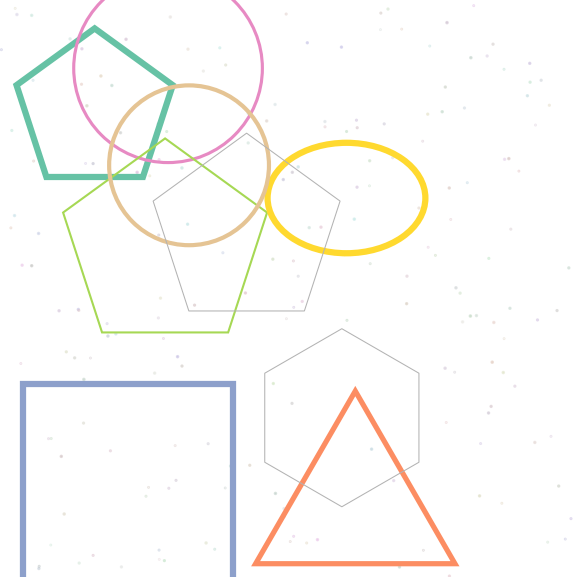[{"shape": "pentagon", "thickness": 3, "radius": 0.71, "center": [0.164, 0.808]}, {"shape": "triangle", "thickness": 2.5, "radius": 1.0, "center": [0.615, 0.123]}, {"shape": "square", "thickness": 3, "radius": 0.91, "center": [0.222, 0.152]}, {"shape": "circle", "thickness": 1.5, "radius": 0.82, "center": [0.291, 0.881]}, {"shape": "pentagon", "thickness": 1, "radius": 0.93, "center": [0.286, 0.574]}, {"shape": "oval", "thickness": 3, "radius": 0.68, "center": [0.6, 0.656]}, {"shape": "circle", "thickness": 2, "radius": 0.69, "center": [0.327, 0.713]}, {"shape": "hexagon", "thickness": 0.5, "radius": 0.77, "center": [0.592, 0.276]}, {"shape": "pentagon", "thickness": 0.5, "radius": 0.85, "center": [0.427, 0.598]}]